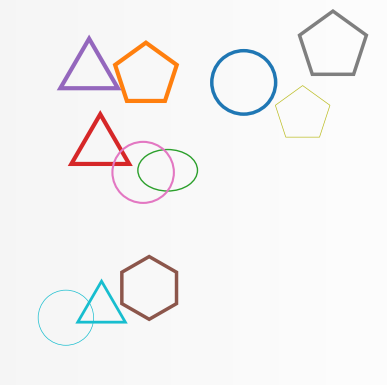[{"shape": "circle", "thickness": 2.5, "radius": 0.41, "center": [0.629, 0.786]}, {"shape": "pentagon", "thickness": 3, "radius": 0.42, "center": [0.377, 0.806]}, {"shape": "oval", "thickness": 1, "radius": 0.38, "center": [0.433, 0.558]}, {"shape": "triangle", "thickness": 3, "radius": 0.43, "center": [0.259, 0.617]}, {"shape": "triangle", "thickness": 3, "radius": 0.43, "center": [0.23, 0.814]}, {"shape": "hexagon", "thickness": 2.5, "radius": 0.41, "center": [0.385, 0.252]}, {"shape": "circle", "thickness": 1.5, "radius": 0.4, "center": [0.369, 0.552]}, {"shape": "pentagon", "thickness": 2.5, "radius": 0.45, "center": [0.859, 0.88]}, {"shape": "pentagon", "thickness": 0.5, "radius": 0.37, "center": [0.781, 0.704]}, {"shape": "circle", "thickness": 0.5, "radius": 0.36, "center": [0.17, 0.175]}, {"shape": "triangle", "thickness": 2, "radius": 0.35, "center": [0.262, 0.199]}]